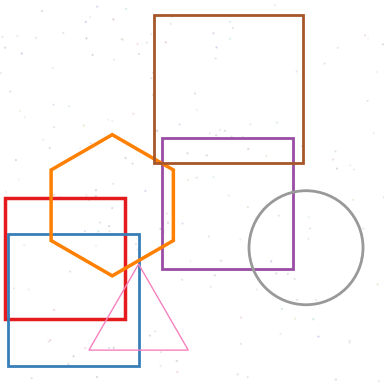[{"shape": "square", "thickness": 2.5, "radius": 0.78, "center": [0.169, 0.329]}, {"shape": "square", "thickness": 2, "radius": 0.85, "center": [0.191, 0.221]}, {"shape": "square", "thickness": 2, "radius": 0.85, "center": [0.59, 0.472]}, {"shape": "hexagon", "thickness": 2.5, "radius": 0.92, "center": [0.292, 0.467]}, {"shape": "square", "thickness": 2, "radius": 0.97, "center": [0.593, 0.769]}, {"shape": "triangle", "thickness": 1, "radius": 0.74, "center": [0.36, 0.165]}, {"shape": "circle", "thickness": 2, "radius": 0.74, "center": [0.795, 0.357]}]